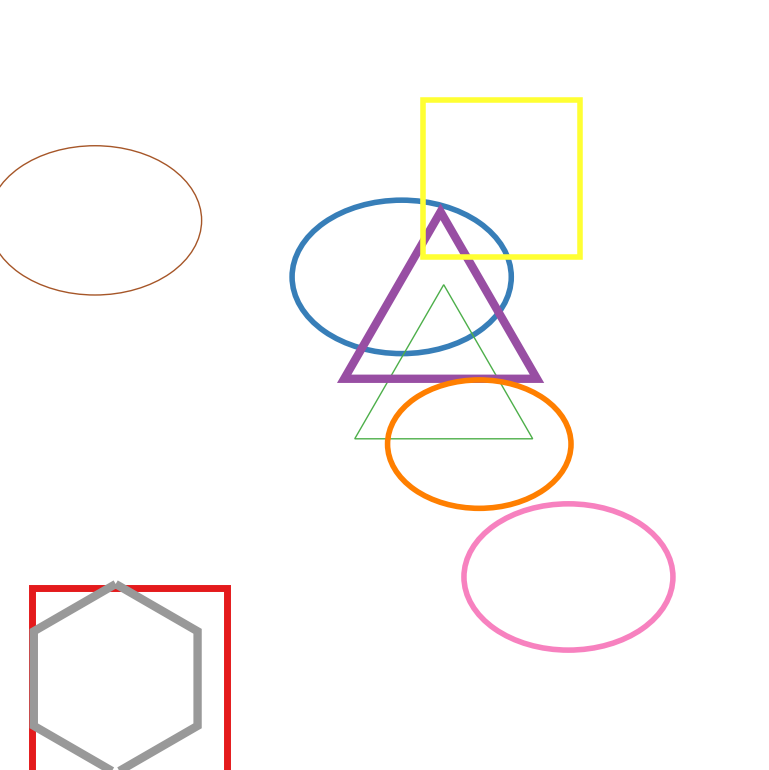[{"shape": "square", "thickness": 2.5, "radius": 0.63, "center": [0.168, 0.109]}, {"shape": "oval", "thickness": 2, "radius": 0.71, "center": [0.522, 0.64]}, {"shape": "triangle", "thickness": 0.5, "radius": 0.67, "center": [0.576, 0.497]}, {"shape": "triangle", "thickness": 3, "radius": 0.72, "center": [0.572, 0.58]}, {"shape": "oval", "thickness": 2, "radius": 0.6, "center": [0.622, 0.423]}, {"shape": "square", "thickness": 2, "radius": 0.51, "center": [0.651, 0.768]}, {"shape": "oval", "thickness": 0.5, "radius": 0.69, "center": [0.123, 0.714]}, {"shape": "oval", "thickness": 2, "radius": 0.68, "center": [0.738, 0.251]}, {"shape": "hexagon", "thickness": 3, "radius": 0.61, "center": [0.15, 0.119]}]